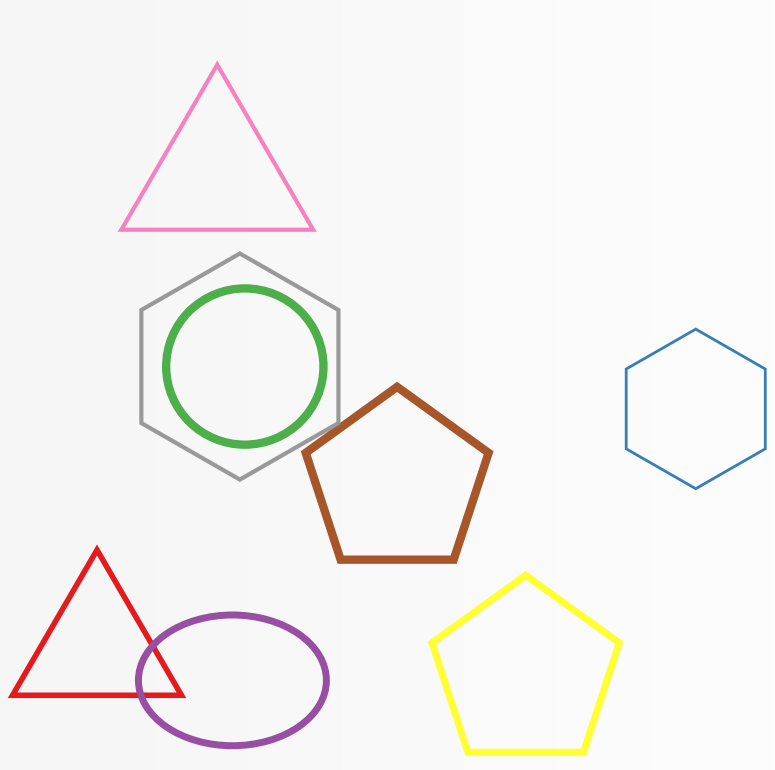[{"shape": "triangle", "thickness": 2, "radius": 0.63, "center": [0.125, 0.16]}, {"shape": "hexagon", "thickness": 1, "radius": 0.52, "center": [0.898, 0.469]}, {"shape": "circle", "thickness": 3, "radius": 0.51, "center": [0.316, 0.524]}, {"shape": "oval", "thickness": 2.5, "radius": 0.61, "center": [0.3, 0.116]}, {"shape": "pentagon", "thickness": 2.5, "radius": 0.64, "center": [0.678, 0.126]}, {"shape": "pentagon", "thickness": 3, "radius": 0.62, "center": [0.512, 0.374]}, {"shape": "triangle", "thickness": 1.5, "radius": 0.71, "center": [0.28, 0.773]}, {"shape": "hexagon", "thickness": 1.5, "radius": 0.73, "center": [0.31, 0.524]}]